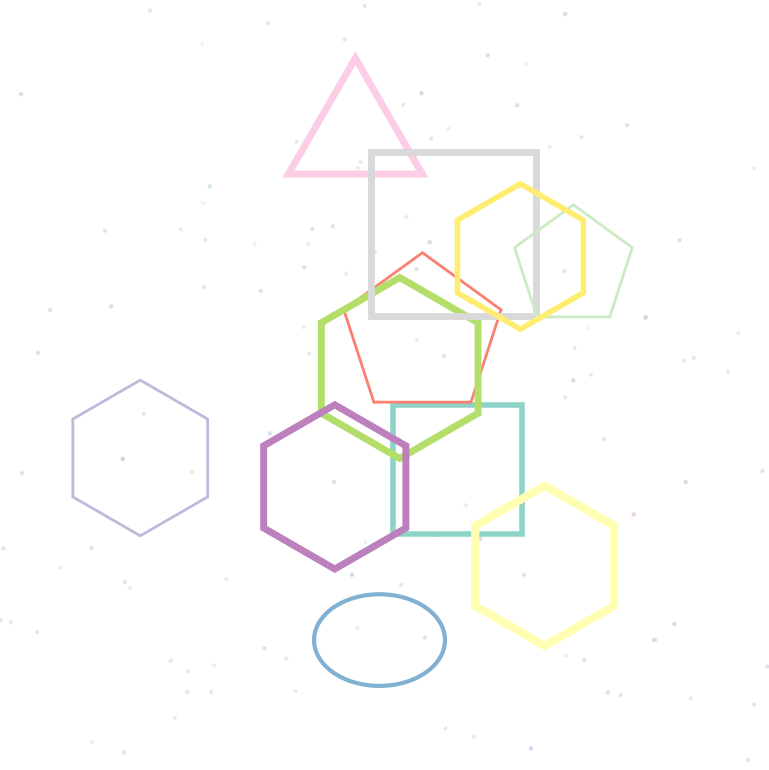[{"shape": "square", "thickness": 2, "radius": 0.42, "center": [0.594, 0.39]}, {"shape": "hexagon", "thickness": 3, "radius": 0.52, "center": [0.707, 0.265]}, {"shape": "hexagon", "thickness": 1, "radius": 0.51, "center": [0.182, 0.405]}, {"shape": "pentagon", "thickness": 1, "radius": 0.54, "center": [0.549, 0.565]}, {"shape": "oval", "thickness": 1.5, "radius": 0.43, "center": [0.493, 0.169]}, {"shape": "hexagon", "thickness": 2.5, "radius": 0.59, "center": [0.519, 0.522]}, {"shape": "triangle", "thickness": 2.5, "radius": 0.5, "center": [0.461, 0.824]}, {"shape": "square", "thickness": 2.5, "radius": 0.53, "center": [0.589, 0.696]}, {"shape": "hexagon", "thickness": 2.5, "radius": 0.53, "center": [0.435, 0.368]}, {"shape": "pentagon", "thickness": 1, "radius": 0.4, "center": [0.745, 0.654]}, {"shape": "hexagon", "thickness": 2, "radius": 0.47, "center": [0.676, 0.667]}]